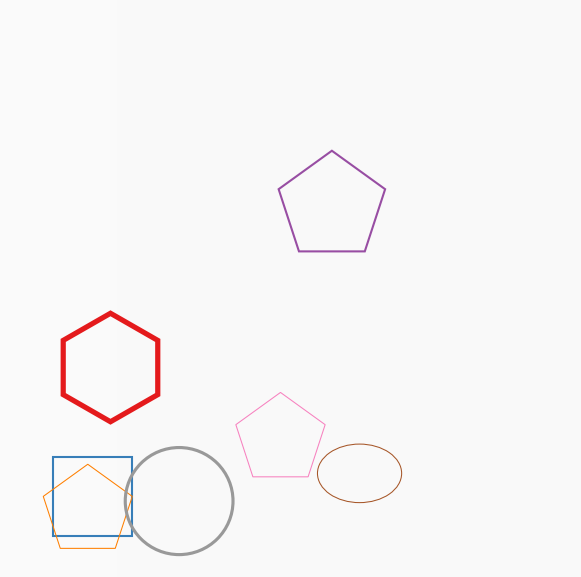[{"shape": "hexagon", "thickness": 2.5, "radius": 0.47, "center": [0.19, 0.363]}, {"shape": "square", "thickness": 1, "radius": 0.34, "center": [0.16, 0.139]}, {"shape": "pentagon", "thickness": 1, "radius": 0.48, "center": [0.571, 0.642]}, {"shape": "pentagon", "thickness": 0.5, "radius": 0.4, "center": [0.151, 0.115]}, {"shape": "oval", "thickness": 0.5, "radius": 0.36, "center": [0.619, 0.179]}, {"shape": "pentagon", "thickness": 0.5, "radius": 0.4, "center": [0.483, 0.239]}, {"shape": "circle", "thickness": 1.5, "radius": 0.46, "center": [0.308, 0.131]}]